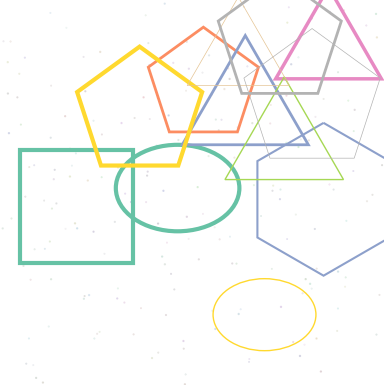[{"shape": "square", "thickness": 3, "radius": 0.73, "center": [0.198, 0.463]}, {"shape": "oval", "thickness": 3, "radius": 0.8, "center": [0.461, 0.512]}, {"shape": "pentagon", "thickness": 2, "radius": 0.75, "center": [0.528, 0.779]}, {"shape": "triangle", "thickness": 2, "radius": 0.95, "center": [0.637, 0.719]}, {"shape": "hexagon", "thickness": 1.5, "radius": 0.99, "center": [0.84, 0.482]}, {"shape": "triangle", "thickness": 2.5, "radius": 0.79, "center": [0.853, 0.875]}, {"shape": "triangle", "thickness": 1, "radius": 0.89, "center": [0.738, 0.622]}, {"shape": "pentagon", "thickness": 3, "radius": 0.85, "center": [0.363, 0.708]}, {"shape": "oval", "thickness": 1, "radius": 0.67, "center": [0.687, 0.183]}, {"shape": "triangle", "thickness": 0.5, "radius": 0.77, "center": [0.619, 0.854]}, {"shape": "pentagon", "thickness": 2, "radius": 0.84, "center": [0.727, 0.893]}, {"shape": "pentagon", "thickness": 0.5, "radius": 0.93, "center": [0.811, 0.74]}]